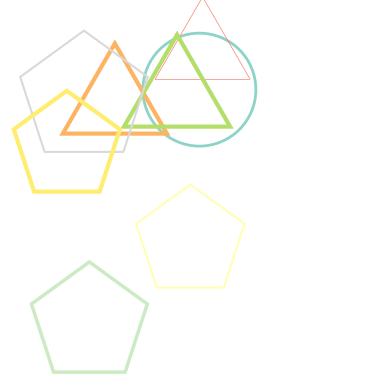[{"shape": "circle", "thickness": 2, "radius": 0.73, "center": [0.518, 0.767]}, {"shape": "pentagon", "thickness": 1.5, "radius": 0.74, "center": [0.494, 0.373]}, {"shape": "triangle", "thickness": 0.5, "radius": 0.71, "center": [0.526, 0.865]}, {"shape": "triangle", "thickness": 3, "radius": 0.78, "center": [0.298, 0.731]}, {"shape": "triangle", "thickness": 3, "radius": 0.8, "center": [0.46, 0.751]}, {"shape": "pentagon", "thickness": 1.5, "radius": 0.87, "center": [0.218, 0.746]}, {"shape": "pentagon", "thickness": 2.5, "radius": 0.79, "center": [0.232, 0.161]}, {"shape": "pentagon", "thickness": 3, "radius": 0.72, "center": [0.174, 0.619]}]